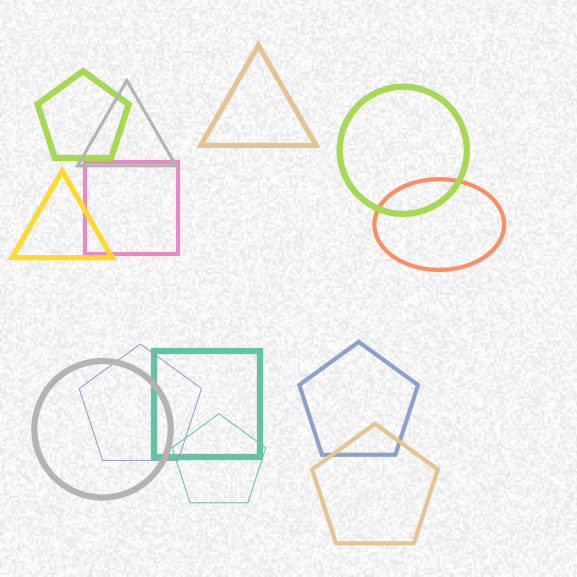[{"shape": "square", "thickness": 3, "radius": 0.46, "center": [0.358, 0.299]}, {"shape": "pentagon", "thickness": 0.5, "radius": 0.43, "center": [0.379, 0.197]}, {"shape": "oval", "thickness": 2, "radius": 0.56, "center": [0.761, 0.61]}, {"shape": "pentagon", "thickness": 0.5, "radius": 0.56, "center": [0.243, 0.292]}, {"shape": "pentagon", "thickness": 2, "radius": 0.54, "center": [0.621, 0.299]}, {"shape": "square", "thickness": 2, "radius": 0.4, "center": [0.227, 0.639]}, {"shape": "pentagon", "thickness": 3, "radius": 0.42, "center": [0.144, 0.793]}, {"shape": "circle", "thickness": 3, "radius": 0.55, "center": [0.698, 0.739]}, {"shape": "triangle", "thickness": 2.5, "radius": 0.5, "center": [0.108, 0.603]}, {"shape": "triangle", "thickness": 2.5, "radius": 0.58, "center": [0.448, 0.805]}, {"shape": "pentagon", "thickness": 2, "radius": 0.57, "center": [0.649, 0.151]}, {"shape": "circle", "thickness": 3, "radius": 0.59, "center": [0.178, 0.256]}, {"shape": "triangle", "thickness": 1.5, "radius": 0.49, "center": [0.22, 0.761]}]